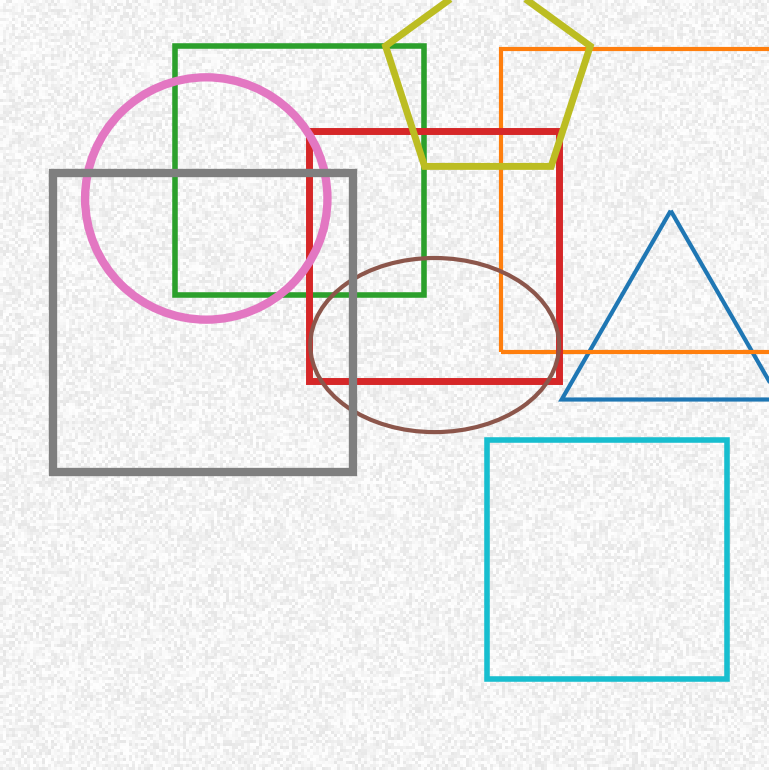[{"shape": "triangle", "thickness": 1.5, "radius": 0.82, "center": [0.871, 0.563]}, {"shape": "square", "thickness": 1.5, "radius": 0.98, "center": [0.847, 0.74]}, {"shape": "square", "thickness": 2, "radius": 0.81, "center": [0.389, 0.778]}, {"shape": "square", "thickness": 2.5, "radius": 0.81, "center": [0.564, 0.668]}, {"shape": "oval", "thickness": 1.5, "radius": 0.81, "center": [0.564, 0.552]}, {"shape": "circle", "thickness": 3, "radius": 0.79, "center": [0.268, 0.742]}, {"shape": "square", "thickness": 3, "radius": 0.97, "center": [0.263, 0.581]}, {"shape": "pentagon", "thickness": 2.5, "radius": 0.7, "center": [0.634, 0.897]}, {"shape": "square", "thickness": 2, "radius": 0.78, "center": [0.788, 0.273]}]